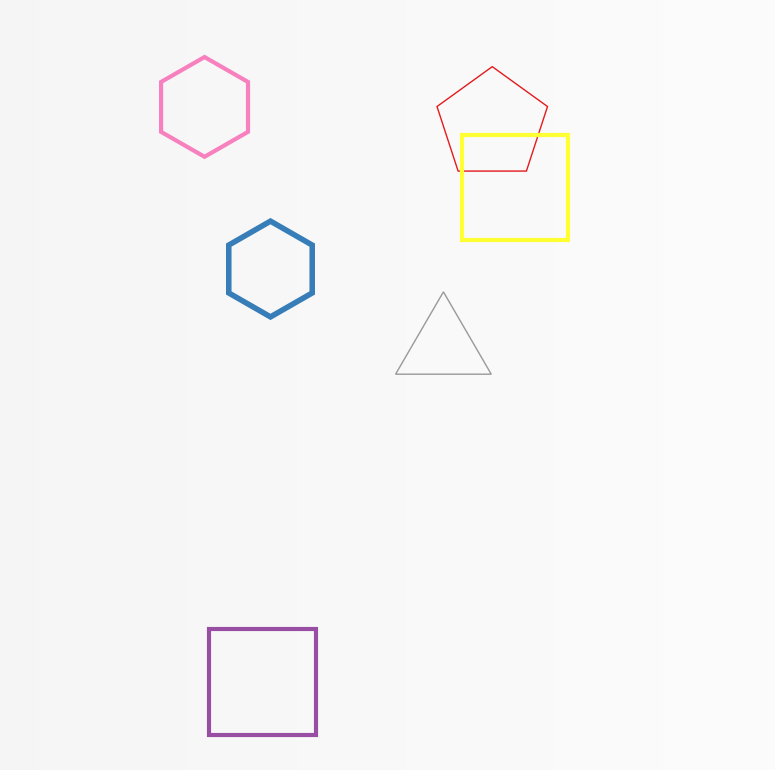[{"shape": "pentagon", "thickness": 0.5, "radius": 0.37, "center": [0.635, 0.838]}, {"shape": "hexagon", "thickness": 2, "radius": 0.31, "center": [0.349, 0.651]}, {"shape": "square", "thickness": 1.5, "radius": 0.34, "center": [0.339, 0.114]}, {"shape": "square", "thickness": 1.5, "radius": 0.34, "center": [0.664, 0.756]}, {"shape": "hexagon", "thickness": 1.5, "radius": 0.32, "center": [0.264, 0.861]}, {"shape": "triangle", "thickness": 0.5, "radius": 0.36, "center": [0.572, 0.55]}]